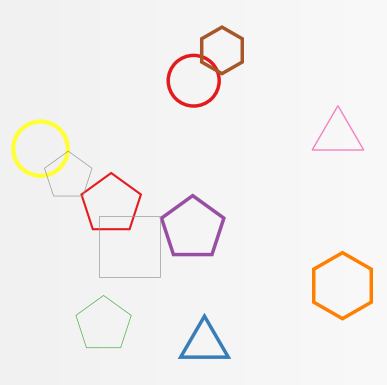[{"shape": "circle", "thickness": 2.5, "radius": 0.33, "center": [0.5, 0.79]}, {"shape": "pentagon", "thickness": 1.5, "radius": 0.4, "center": [0.287, 0.47]}, {"shape": "triangle", "thickness": 2.5, "radius": 0.35, "center": [0.528, 0.108]}, {"shape": "pentagon", "thickness": 0.5, "radius": 0.38, "center": [0.267, 0.158]}, {"shape": "pentagon", "thickness": 2.5, "radius": 0.42, "center": [0.497, 0.407]}, {"shape": "hexagon", "thickness": 2.5, "radius": 0.43, "center": [0.884, 0.258]}, {"shape": "circle", "thickness": 3, "radius": 0.35, "center": [0.105, 0.614]}, {"shape": "hexagon", "thickness": 2.5, "radius": 0.3, "center": [0.573, 0.869]}, {"shape": "triangle", "thickness": 1, "radius": 0.38, "center": [0.872, 0.649]}, {"shape": "square", "thickness": 0.5, "radius": 0.4, "center": [0.335, 0.36]}, {"shape": "pentagon", "thickness": 0.5, "radius": 0.32, "center": [0.176, 0.543]}]